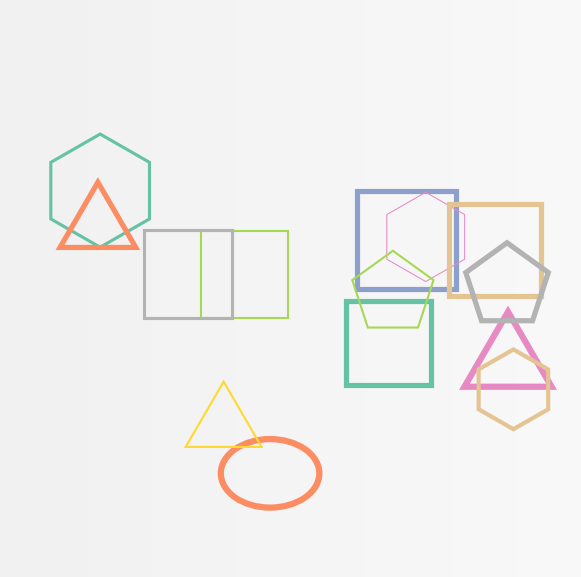[{"shape": "square", "thickness": 2.5, "radius": 0.37, "center": [0.668, 0.406]}, {"shape": "hexagon", "thickness": 1.5, "radius": 0.49, "center": [0.172, 0.669]}, {"shape": "triangle", "thickness": 2.5, "radius": 0.38, "center": [0.168, 0.608]}, {"shape": "oval", "thickness": 3, "radius": 0.42, "center": [0.465, 0.179]}, {"shape": "square", "thickness": 2.5, "radius": 0.42, "center": [0.699, 0.584]}, {"shape": "hexagon", "thickness": 0.5, "radius": 0.39, "center": [0.732, 0.589]}, {"shape": "triangle", "thickness": 3, "radius": 0.43, "center": [0.874, 0.373]}, {"shape": "square", "thickness": 1, "radius": 0.38, "center": [0.42, 0.524]}, {"shape": "pentagon", "thickness": 1, "radius": 0.37, "center": [0.676, 0.491]}, {"shape": "triangle", "thickness": 1, "radius": 0.38, "center": [0.385, 0.263]}, {"shape": "square", "thickness": 2.5, "radius": 0.4, "center": [0.851, 0.566]}, {"shape": "hexagon", "thickness": 2, "radius": 0.35, "center": [0.883, 0.325]}, {"shape": "pentagon", "thickness": 2.5, "radius": 0.37, "center": [0.872, 0.504]}, {"shape": "square", "thickness": 1.5, "radius": 0.38, "center": [0.323, 0.525]}]